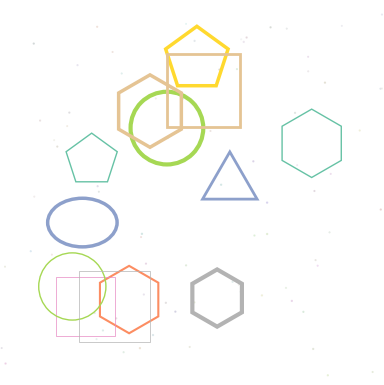[{"shape": "hexagon", "thickness": 1, "radius": 0.44, "center": [0.81, 0.628]}, {"shape": "pentagon", "thickness": 1, "radius": 0.35, "center": [0.238, 0.584]}, {"shape": "hexagon", "thickness": 1.5, "radius": 0.44, "center": [0.335, 0.222]}, {"shape": "triangle", "thickness": 2, "radius": 0.41, "center": [0.597, 0.524]}, {"shape": "oval", "thickness": 2.5, "radius": 0.45, "center": [0.214, 0.422]}, {"shape": "square", "thickness": 0.5, "radius": 0.38, "center": [0.222, 0.204]}, {"shape": "circle", "thickness": 1, "radius": 0.44, "center": [0.188, 0.256]}, {"shape": "circle", "thickness": 3, "radius": 0.47, "center": [0.434, 0.667]}, {"shape": "pentagon", "thickness": 2.5, "radius": 0.43, "center": [0.511, 0.846]}, {"shape": "square", "thickness": 2, "radius": 0.48, "center": [0.528, 0.766]}, {"shape": "hexagon", "thickness": 2.5, "radius": 0.47, "center": [0.39, 0.711]}, {"shape": "square", "thickness": 0.5, "radius": 0.46, "center": [0.298, 0.204]}, {"shape": "hexagon", "thickness": 3, "radius": 0.37, "center": [0.564, 0.226]}]